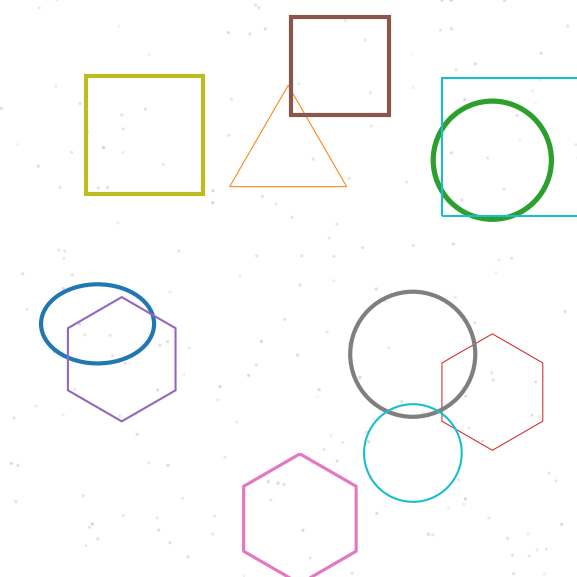[{"shape": "oval", "thickness": 2, "radius": 0.49, "center": [0.169, 0.438]}, {"shape": "triangle", "thickness": 0.5, "radius": 0.58, "center": [0.499, 0.734]}, {"shape": "circle", "thickness": 2.5, "radius": 0.51, "center": [0.853, 0.722]}, {"shape": "hexagon", "thickness": 0.5, "radius": 0.5, "center": [0.853, 0.32]}, {"shape": "hexagon", "thickness": 1, "radius": 0.54, "center": [0.211, 0.377]}, {"shape": "square", "thickness": 2, "radius": 0.43, "center": [0.589, 0.885]}, {"shape": "hexagon", "thickness": 1.5, "radius": 0.56, "center": [0.519, 0.101]}, {"shape": "circle", "thickness": 2, "radius": 0.54, "center": [0.715, 0.386]}, {"shape": "square", "thickness": 2, "radius": 0.51, "center": [0.25, 0.765]}, {"shape": "square", "thickness": 1, "radius": 0.6, "center": [0.885, 0.745]}, {"shape": "circle", "thickness": 1, "radius": 0.42, "center": [0.715, 0.215]}]